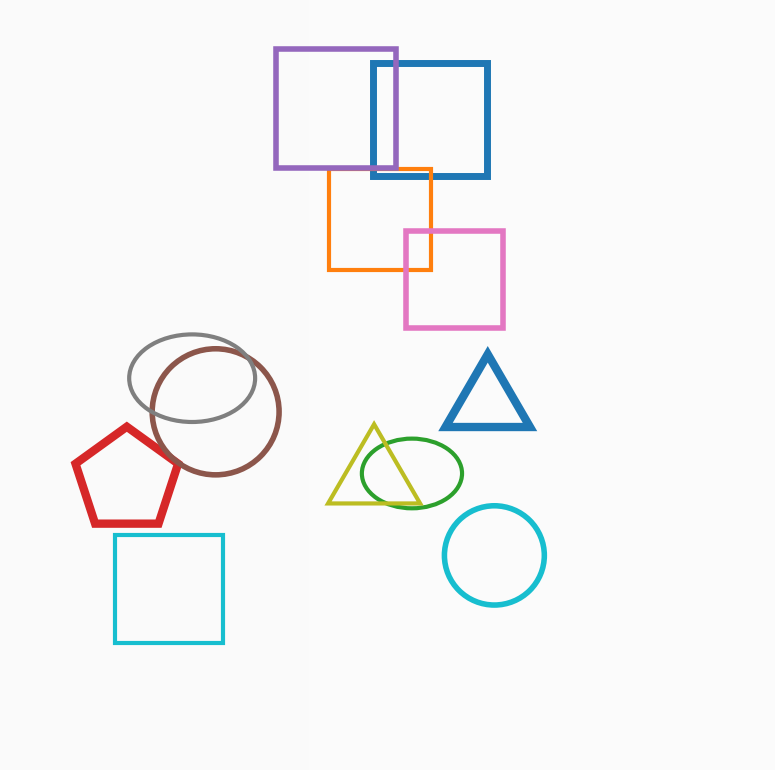[{"shape": "square", "thickness": 2.5, "radius": 0.37, "center": [0.555, 0.845]}, {"shape": "triangle", "thickness": 3, "radius": 0.31, "center": [0.629, 0.477]}, {"shape": "square", "thickness": 1.5, "radius": 0.33, "center": [0.49, 0.715]}, {"shape": "oval", "thickness": 1.5, "radius": 0.32, "center": [0.532, 0.385]}, {"shape": "pentagon", "thickness": 3, "radius": 0.35, "center": [0.164, 0.376]}, {"shape": "square", "thickness": 2, "radius": 0.39, "center": [0.434, 0.859]}, {"shape": "circle", "thickness": 2, "radius": 0.41, "center": [0.278, 0.465]}, {"shape": "square", "thickness": 2, "radius": 0.31, "center": [0.587, 0.637]}, {"shape": "oval", "thickness": 1.5, "radius": 0.41, "center": [0.248, 0.509]}, {"shape": "triangle", "thickness": 1.5, "radius": 0.34, "center": [0.483, 0.38]}, {"shape": "square", "thickness": 1.5, "radius": 0.35, "center": [0.218, 0.235]}, {"shape": "circle", "thickness": 2, "radius": 0.32, "center": [0.638, 0.279]}]